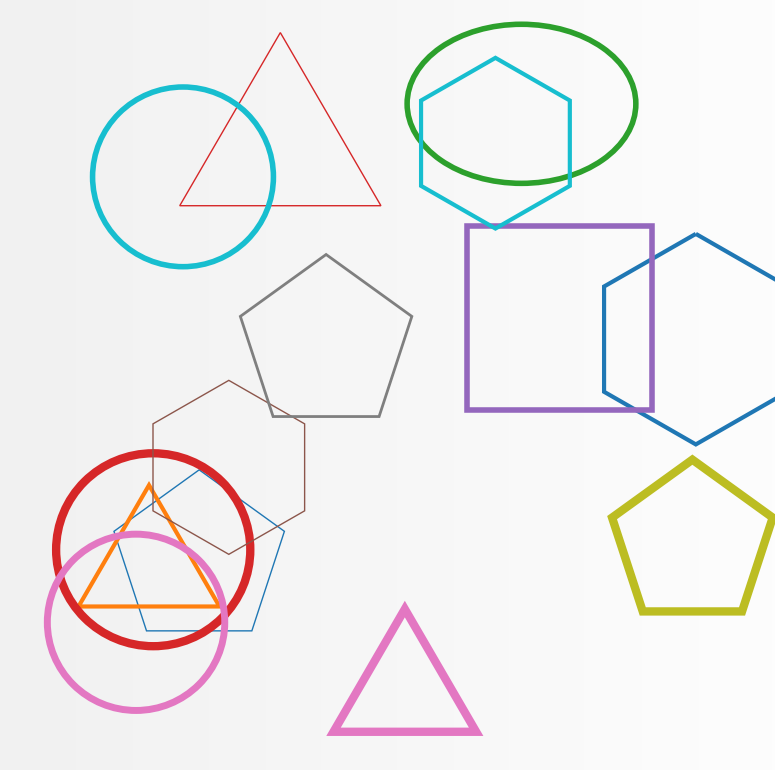[{"shape": "pentagon", "thickness": 0.5, "radius": 0.58, "center": [0.257, 0.274]}, {"shape": "hexagon", "thickness": 1.5, "radius": 0.68, "center": [0.898, 0.56]}, {"shape": "triangle", "thickness": 1.5, "radius": 0.53, "center": [0.192, 0.265]}, {"shape": "oval", "thickness": 2, "radius": 0.74, "center": [0.673, 0.865]}, {"shape": "circle", "thickness": 3, "radius": 0.63, "center": [0.198, 0.286]}, {"shape": "triangle", "thickness": 0.5, "radius": 0.75, "center": [0.362, 0.808]}, {"shape": "square", "thickness": 2, "radius": 0.6, "center": [0.722, 0.587]}, {"shape": "hexagon", "thickness": 0.5, "radius": 0.56, "center": [0.295, 0.393]}, {"shape": "triangle", "thickness": 3, "radius": 0.53, "center": [0.522, 0.103]}, {"shape": "circle", "thickness": 2.5, "radius": 0.57, "center": [0.176, 0.192]}, {"shape": "pentagon", "thickness": 1, "radius": 0.58, "center": [0.421, 0.553]}, {"shape": "pentagon", "thickness": 3, "radius": 0.54, "center": [0.893, 0.294]}, {"shape": "circle", "thickness": 2, "radius": 0.58, "center": [0.236, 0.77]}, {"shape": "hexagon", "thickness": 1.5, "radius": 0.55, "center": [0.639, 0.814]}]